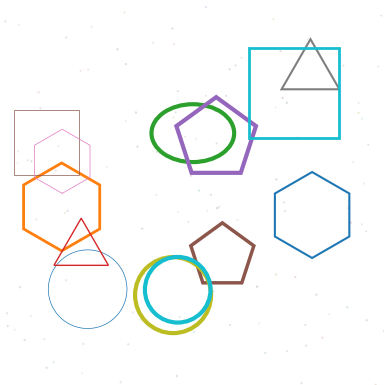[{"shape": "circle", "thickness": 0.5, "radius": 0.51, "center": [0.228, 0.249]}, {"shape": "hexagon", "thickness": 1.5, "radius": 0.56, "center": [0.811, 0.442]}, {"shape": "hexagon", "thickness": 2, "radius": 0.57, "center": [0.16, 0.463]}, {"shape": "oval", "thickness": 3, "radius": 0.54, "center": [0.501, 0.654]}, {"shape": "triangle", "thickness": 1, "radius": 0.41, "center": [0.211, 0.352]}, {"shape": "pentagon", "thickness": 3, "radius": 0.54, "center": [0.562, 0.639]}, {"shape": "square", "thickness": 0.5, "radius": 0.42, "center": [0.121, 0.63]}, {"shape": "pentagon", "thickness": 2.5, "radius": 0.43, "center": [0.577, 0.335]}, {"shape": "hexagon", "thickness": 0.5, "radius": 0.42, "center": [0.162, 0.581]}, {"shape": "triangle", "thickness": 1.5, "radius": 0.43, "center": [0.806, 0.811]}, {"shape": "circle", "thickness": 3, "radius": 0.49, "center": [0.45, 0.233]}, {"shape": "square", "thickness": 2, "radius": 0.59, "center": [0.764, 0.758]}, {"shape": "circle", "thickness": 3, "radius": 0.43, "center": [0.462, 0.247]}]